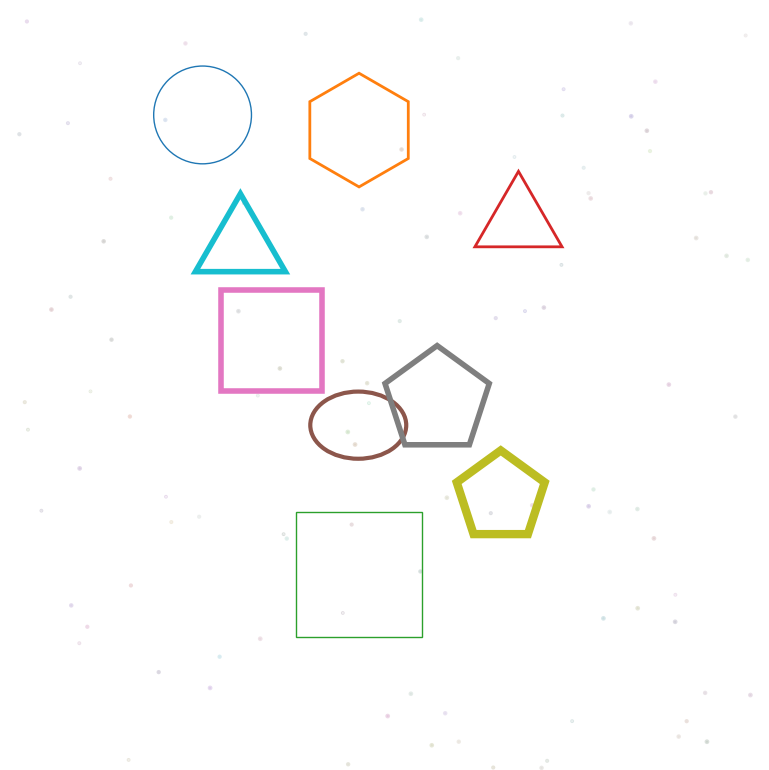[{"shape": "circle", "thickness": 0.5, "radius": 0.32, "center": [0.263, 0.851]}, {"shape": "hexagon", "thickness": 1, "radius": 0.37, "center": [0.466, 0.831]}, {"shape": "square", "thickness": 0.5, "radius": 0.41, "center": [0.466, 0.254]}, {"shape": "triangle", "thickness": 1, "radius": 0.33, "center": [0.673, 0.712]}, {"shape": "oval", "thickness": 1.5, "radius": 0.31, "center": [0.465, 0.448]}, {"shape": "square", "thickness": 2, "radius": 0.33, "center": [0.352, 0.558]}, {"shape": "pentagon", "thickness": 2, "radius": 0.36, "center": [0.568, 0.48]}, {"shape": "pentagon", "thickness": 3, "radius": 0.3, "center": [0.65, 0.355]}, {"shape": "triangle", "thickness": 2, "radius": 0.34, "center": [0.312, 0.681]}]